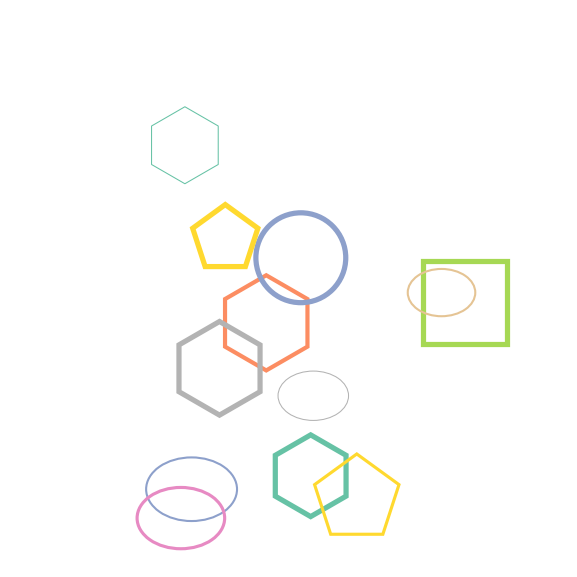[{"shape": "hexagon", "thickness": 0.5, "radius": 0.33, "center": [0.32, 0.748]}, {"shape": "hexagon", "thickness": 2.5, "radius": 0.35, "center": [0.538, 0.175]}, {"shape": "hexagon", "thickness": 2, "radius": 0.41, "center": [0.461, 0.44]}, {"shape": "oval", "thickness": 1, "radius": 0.39, "center": [0.332, 0.152]}, {"shape": "circle", "thickness": 2.5, "radius": 0.39, "center": [0.521, 0.553]}, {"shape": "oval", "thickness": 1.5, "radius": 0.38, "center": [0.313, 0.102]}, {"shape": "square", "thickness": 2.5, "radius": 0.36, "center": [0.805, 0.475]}, {"shape": "pentagon", "thickness": 1.5, "radius": 0.38, "center": [0.618, 0.136]}, {"shape": "pentagon", "thickness": 2.5, "radius": 0.3, "center": [0.39, 0.586]}, {"shape": "oval", "thickness": 1, "radius": 0.29, "center": [0.765, 0.492]}, {"shape": "oval", "thickness": 0.5, "radius": 0.31, "center": [0.542, 0.314]}, {"shape": "hexagon", "thickness": 2.5, "radius": 0.41, "center": [0.38, 0.361]}]